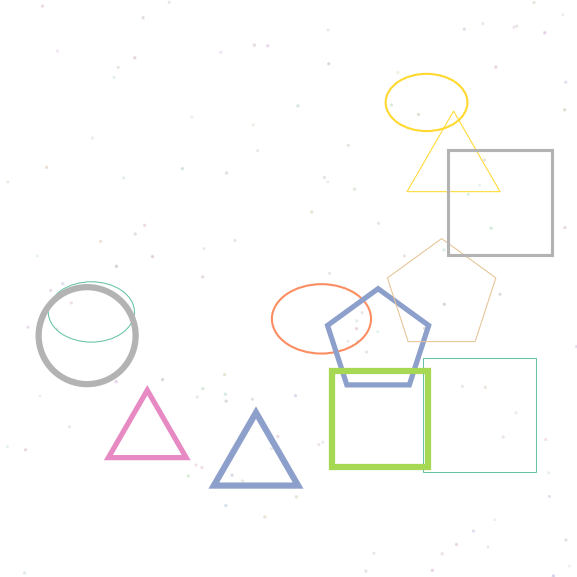[{"shape": "square", "thickness": 0.5, "radius": 0.49, "center": [0.83, 0.28]}, {"shape": "oval", "thickness": 0.5, "radius": 0.37, "center": [0.158, 0.459]}, {"shape": "oval", "thickness": 1, "radius": 0.43, "center": [0.557, 0.447]}, {"shape": "pentagon", "thickness": 2.5, "radius": 0.46, "center": [0.655, 0.407]}, {"shape": "triangle", "thickness": 3, "radius": 0.42, "center": [0.443, 0.2]}, {"shape": "triangle", "thickness": 2.5, "radius": 0.39, "center": [0.255, 0.246]}, {"shape": "square", "thickness": 3, "radius": 0.41, "center": [0.658, 0.274]}, {"shape": "oval", "thickness": 1, "radius": 0.35, "center": [0.739, 0.822]}, {"shape": "triangle", "thickness": 0.5, "radius": 0.47, "center": [0.785, 0.714]}, {"shape": "pentagon", "thickness": 0.5, "radius": 0.49, "center": [0.765, 0.487]}, {"shape": "circle", "thickness": 3, "radius": 0.42, "center": [0.151, 0.418]}, {"shape": "square", "thickness": 1.5, "radius": 0.45, "center": [0.865, 0.648]}]